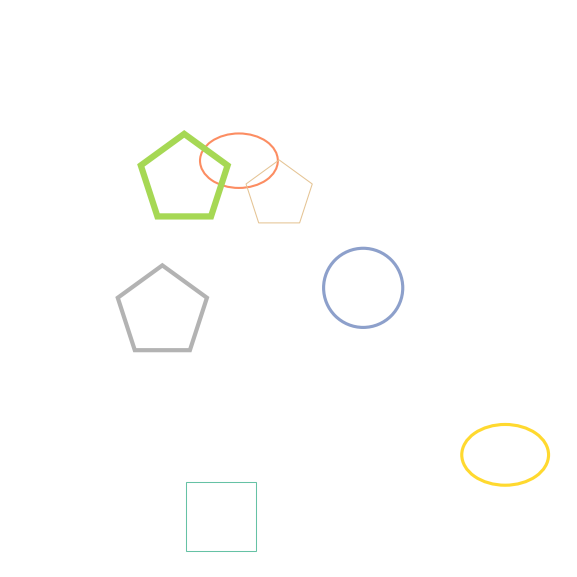[{"shape": "square", "thickness": 0.5, "radius": 0.3, "center": [0.383, 0.105]}, {"shape": "oval", "thickness": 1, "radius": 0.34, "center": [0.414, 0.721]}, {"shape": "circle", "thickness": 1.5, "radius": 0.34, "center": [0.629, 0.501]}, {"shape": "pentagon", "thickness": 3, "radius": 0.39, "center": [0.319, 0.688]}, {"shape": "oval", "thickness": 1.5, "radius": 0.38, "center": [0.875, 0.212]}, {"shape": "pentagon", "thickness": 0.5, "radius": 0.3, "center": [0.483, 0.662]}, {"shape": "pentagon", "thickness": 2, "radius": 0.41, "center": [0.281, 0.458]}]